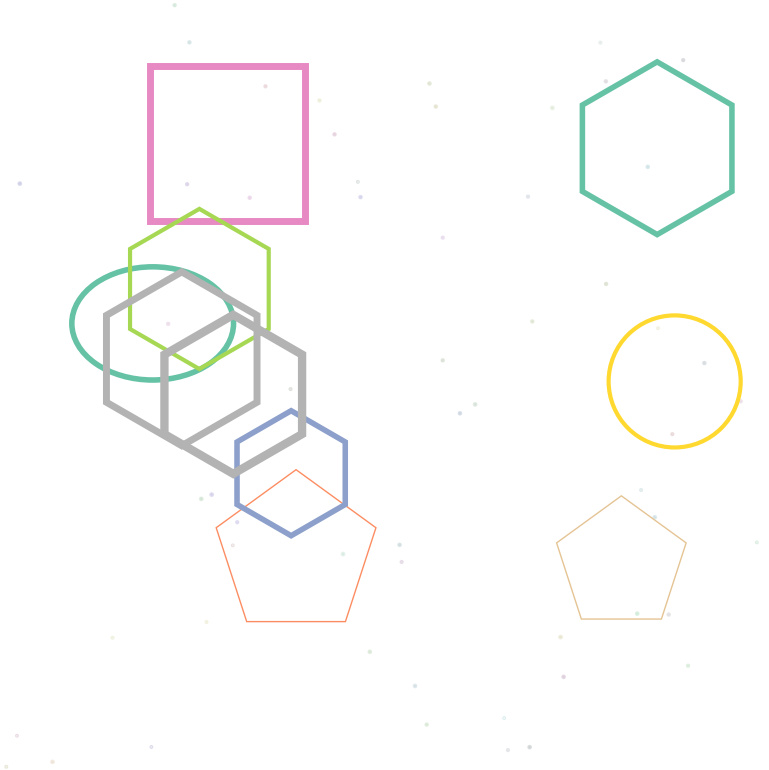[{"shape": "hexagon", "thickness": 2, "radius": 0.56, "center": [0.853, 0.808]}, {"shape": "oval", "thickness": 2, "radius": 0.53, "center": [0.198, 0.58]}, {"shape": "pentagon", "thickness": 0.5, "radius": 0.55, "center": [0.385, 0.281]}, {"shape": "hexagon", "thickness": 2, "radius": 0.41, "center": [0.378, 0.385]}, {"shape": "square", "thickness": 2.5, "radius": 0.5, "center": [0.296, 0.813]}, {"shape": "hexagon", "thickness": 1.5, "radius": 0.52, "center": [0.259, 0.625]}, {"shape": "circle", "thickness": 1.5, "radius": 0.43, "center": [0.876, 0.505]}, {"shape": "pentagon", "thickness": 0.5, "radius": 0.44, "center": [0.807, 0.268]}, {"shape": "hexagon", "thickness": 2.5, "radius": 0.56, "center": [0.236, 0.534]}, {"shape": "hexagon", "thickness": 3, "radius": 0.52, "center": [0.303, 0.488]}]